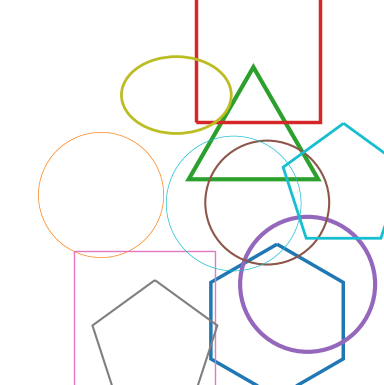[{"shape": "hexagon", "thickness": 2.5, "radius": 0.99, "center": [0.72, 0.167]}, {"shape": "circle", "thickness": 0.5, "radius": 0.81, "center": [0.263, 0.494]}, {"shape": "triangle", "thickness": 3, "radius": 0.97, "center": [0.658, 0.631]}, {"shape": "square", "thickness": 2.5, "radius": 0.81, "center": [0.669, 0.845]}, {"shape": "circle", "thickness": 3, "radius": 0.88, "center": [0.799, 0.261]}, {"shape": "circle", "thickness": 1.5, "radius": 0.8, "center": [0.694, 0.474]}, {"shape": "square", "thickness": 1, "radius": 0.91, "center": [0.375, 0.165]}, {"shape": "pentagon", "thickness": 1.5, "radius": 0.85, "center": [0.402, 0.102]}, {"shape": "oval", "thickness": 2, "radius": 0.71, "center": [0.458, 0.753]}, {"shape": "pentagon", "thickness": 2, "radius": 0.83, "center": [0.892, 0.515]}, {"shape": "circle", "thickness": 0.5, "radius": 0.88, "center": [0.607, 0.471]}]